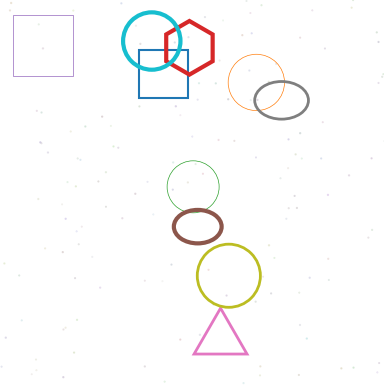[{"shape": "square", "thickness": 1.5, "radius": 0.31, "center": [0.425, 0.809]}, {"shape": "circle", "thickness": 0.5, "radius": 0.37, "center": [0.666, 0.786]}, {"shape": "circle", "thickness": 0.5, "radius": 0.34, "center": [0.502, 0.515]}, {"shape": "hexagon", "thickness": 3, "radius": 0.35, "center": [0.492, 0.876]}, {"shape": "square", "thickness": 0.5, "radius": 0.39, "center": [0.112, 0.882]}, {"shape": "oval", "thickness": 3, "radius": 0.31, "center": [0.514, 0.411]}, {"shape": "triangle", "thickness": 2, "radius": 0.4, "center": [0.573, 0.12]}, {"shape": "oval", "thickness": 2, "radius": 0.35, "center": [0.731, 0.739]}, {"shape": "circle", "thickness": 2, "radius": 0.41, "center": [0.594, 0.284]}, {"shape": "circle", "thickness": 3, "radius": 0.37, "center": [0.394, 0.893]}]